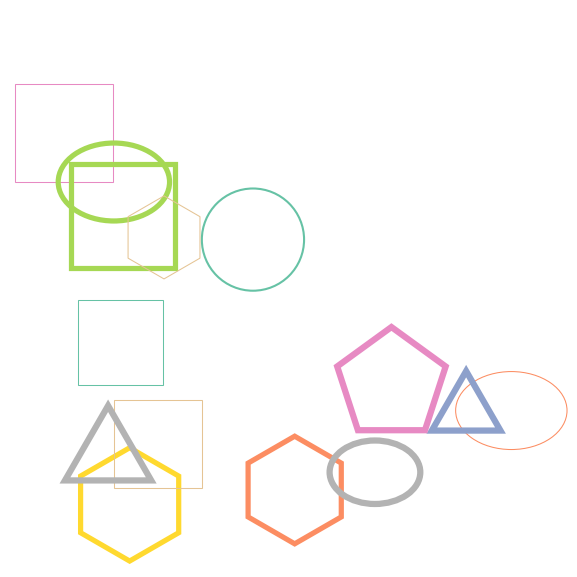[{"shape": "circle", "thickness": 1, "radius": 0.44, "center": [0.438, 0.584]}, {"shape": "square", "thickness": 0.5, "radius": 0.37, "center": [0.209, 0.407]}, {"shape": "oval", "thickness": 0.5, "radius": 0.48, "center": [0.885, 0.288]}, {"shape": "hexagon", "thickness": 2.5, "radius": 0.47, "center": [0.51, 0.151]}, {"shape": "triangle", "thickness": 3, "radius": 0.34, "center": [0.807, 0.288]}, {"shape": "square", "thickness": 0.5, "radius": 0.42, "center": [0.11, 0.769]}, {"shape": "pentagon", "thickness": 3, "radius": 0.49, "center": [0.678, 0.334]}, {"shape": "square", "thickness": 2.5, "radius": 0.45, "center": [0.213, 0.626]}, {"shape": "oval", "thickness": 2.5, "radius": 0.48, "center": [0.197, 0.684]}, {"shape": "hexagon", "thickness": 2.5, "radius": 0.49, "center": [0.224, 0.126]}, {"shape": "hexagon", "thickness": 0.5, "radius": 0.36, "center": [0.284, 0.588]}, {"shape": "square", "thickness": 0.5, "radius": 0.38, "center": [0.273, 0.23]}, {"shape": "triangle", "thickness": 3, "radius": 0.43, "center": [0.187, 0.21]}, {"shape": "oval", "thickness": 3, "radius": 0.39, "center": [0.649, 0.181]}]